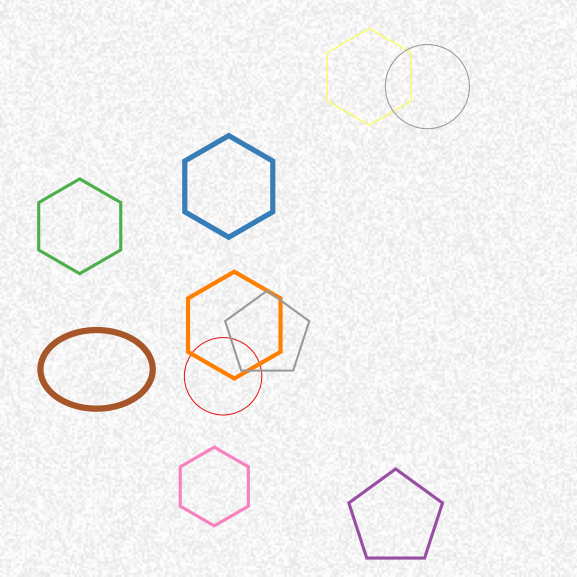[{"shape": "circle", "thickness": 0.5, "radius": 0.34, "center": [0.386, 0.348]}, {"shape": "hexagon", "thickness": 2.5, "radius": 0.44, "center": [0.396, 0.676]}, {"shape": "hexagon", "thickness": 1.5, "radius": 0.41, "center": [0.138, 0.607]}, {"shape": "pentagon", "thickness": 1.5, "radius": 0.43, "center": [0.685, 0.102]}, {"shape": "hexagon", "thickness": 2, "radius": 0.46, "center": [0.406, 0.436]}, {"shape": "hexagon", "thickness": 0.5, "radius": 0.42, "center": [0.639, 0.866]}, {"shape": "oval", "thickness": 3, "radius": 0.49, "center": [0.167, 0.36]}, {"shape": "hexagon", "thickness": 1.5, "radius": 0.34, "center": [0.371, 0.157]}, {"shape": "pentagon", "thickness": 1, "radius": 0.38, "center": [0.463, 0.419]}, {"shape": "circle", "thickness": 0.5, "radius": 0.36, "center": [0.74, 0.849]}]